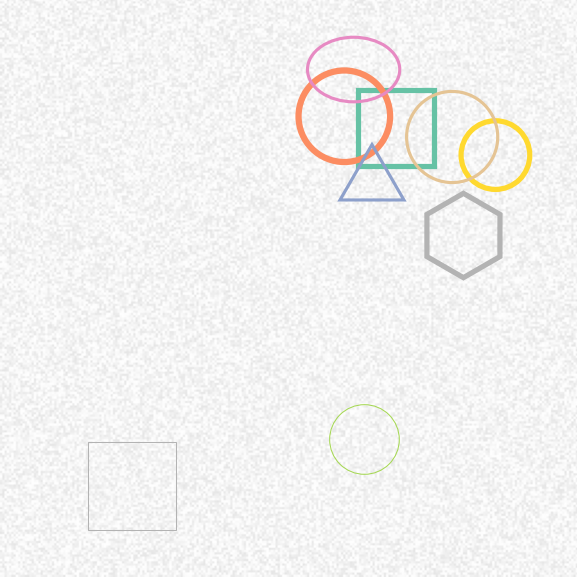[{"shape": "square", "thickness": 2.5, "radius": 0.33, "center": [0.686, 0.777]}, {"shape": "circle", "thickness": 3, "radius": 0.4, "center": [0.596, 0.798]}, {"shape": "triangle", "thickness": 1.5, "radius": 0.32, "center": [0.644, 0.685]}, {"shape": "oval", "thickness": 1.5, "radius": 0.4, "center": [0.612, 0.879]}, {"shape": "circle", "thickness": 0.5, "radius": 0.3, "center": [0.631, 0.238]}, {"shape": "circle", "thickness": 2.5, "radius": 0.3, "center": [0.858, 0.731]}, {"shape": "circle", "thickness": 1.5, "radius": 0.39, "center": [0.783, 0.762]}, {"shape": "hexagon", "thickness": 2.5, "radius": 0.37, "center": [0.802, 0.591]}, {"shape": "square", "thickness": 0.5, "radius": 0.38, "center": [0.229, 0.158]}]